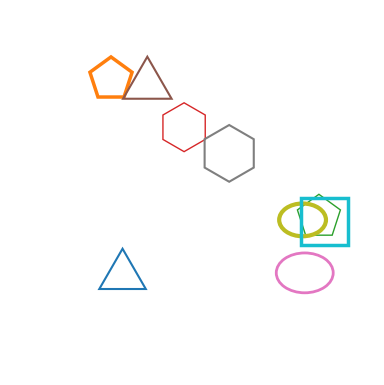[{"shape": "triangle", "thickness": 1.5, "radius": 0.35, "center": [0.318, 0.284]}, {"shape": "pentagon", "thickness": 2.5, "radius": 0.29, "center": [0.288, 0.795]}, {"shape": "pentagon", "thickness": 1, "radius": 0.29, "center": [0.828, 0.437]}, {"shape": "hexagon", "thickness": 1, "radius": 0.32, "center": [0.478, 0.67]}, {"shape": "triangle", "thickness": 1.5, "radius": 0.36, "center": [0.383, 0.78]}, {"shape": "oval", "thickness": 2, "radius": 0.37, "center": [0.792, 0.291]}, {"shape": "hexagon", "thickness": 1.5, "radius": 0.37, "center": [0.595, 0.602]}, {"shape": "oval", "thickness": 3, "radius": 0.3, "center": [0.786, 0.429]}, {"shape": "square", "thickness": 2.5, "radius": 0.3, "center": [0.843, 0.425]}]